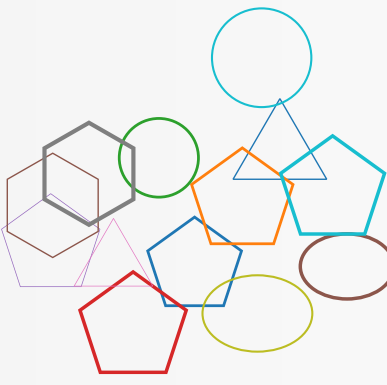[{"shape": "pentagon", "thickness": 2, "radius": 0.64, "center": [0.502, 0.309]}, {"shape": "triangle", "thickness": 1, "radius": 0.7, "center": [0.722, 0.604]}, {"shape": "pentagon", "thickness": 2, "radius": 0.69, "center": [0.625, 0.478]}, {"shape": "circle", "thickness": 2, "radius": 0.51, "center": [0.41, 0.59]}, {"shape": "pentagon", "thickness": 2.5, "radius": 0.72, "center": [0.344, 0.15]}, {"shape": "pentagon", "thickness": 0.5, "radius": 0.67, "center": [0.131, 0.363]}, {"shape": "oval", "thickness": 2.5, "radius": 0.6, "center": [0.896, 0.308]}, {"shape": "hexagon", "thickness": 1, "radius": 0.68, "center": [0.136, 0.467]}, {"shape": "triangle", "thickness": 0.5, "radius": 0.59, "center": [0.293, 0.316]}, {"shape": "hexagon", "thickness": 3, "radius": 0.66, "center": [0.23, 0.549]}, {"shape": "oval", "thickness": 1.5, "radius": 0.71, "center": [0.664, 0.186]}, {"shape": "pentagon", "thickness": 2.5, "radius": 0.7, "center": [0.858, 0.506]}, {"shape": "circle", "thickness": 1.5, "radius": 0.64, "center": [0.675, 0.85]}]